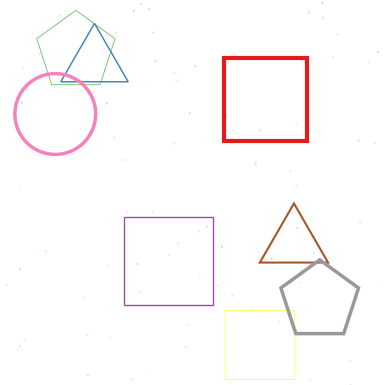[{"shape": "square", "thickness": 3, "radius": 0.54, "center": [0.69, 0.741]}, {"shape": "triangle", "thickness": 1, "radius": 0.51, "center": [0.245, 0.838]}, {"shape": "pentagon", "thickness": 0.5, "radius": 0.53, "center": [0.197, 0.866]}, {"shape": "square", "thickness": 1, "radius": 0.57, "center": [0.438, 0.322]}, {"shape": "square", "thickness": 0.5, "radius": 0.45, "center": [0.674, 0.105]}, {"shape": "triangle", "thickness": 1.5, "radius": 0.51, "center": [0.764, 0.369]}, {"shape": "circle", "thickness": 2.5, "radius": 0.52, "center": [0.144, 0.704]}, {"shape": "pentagon", "thickness": 2.5, "radius": 0.53, "center": [0.83, 0.219]}]